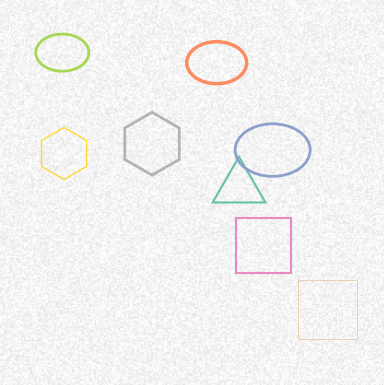[{"shape": "triangle", "thickness": 1.5, "radius": 0.4, "center": [0.621, 0.514]}, {"shape": "oval", "thickness": 2.5, "radius": 0.39, "center": [0.563, 0.837]}, {"shape": "oval", "thickness": 2, "radius": 0.49, "center": [0.708, 0.61]}, {"shape": "square", "thickness": 1.5, "radius": 0.36, "center": [0.684, 0.361]}, {"shape": "oval", "thickness": 2, "radius": 0.34, "center": [0.162, 0.863]}, {"shape": "hexagon", "thickness": 1, "radius": 0.34, "center": [0.166, 0.601]}, {"shape": "square", "thickness": 0.5, "radius": 0.38, "center": [0.851, 0.195]}, {"shape": "hexagon", "thickness": 2, "radius": 0.41, "center": [0.395, 0.627]}]